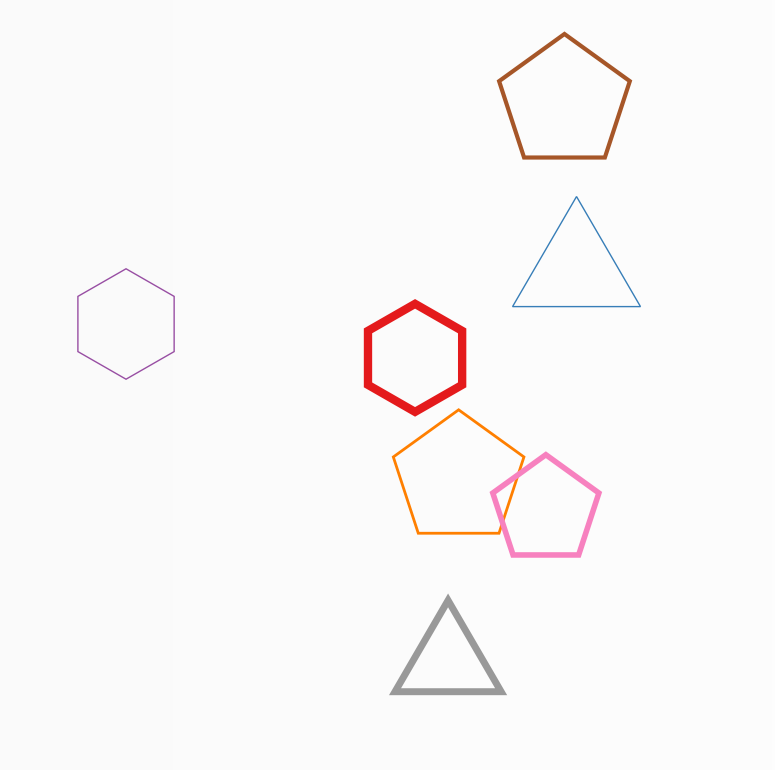[{"shape": "hexagon", "thickness": 3, "radius": 0.35, "center": [0.536, 0.535]}, {"shape": "triangle", "thickness": 0.5, "radius": 0.48, "center": [0.744, 0.649]}, {"shape": "hexagon", "thickness": 0.5, "radius": 0.36, "center": [0.163, 0.579]}, {"shape": "pentagon", "thickness": 1, "radius": 0.44, "center": [0.592, 0.379]}, {"shape": "pentagon", "thickness": 1.5, "radius": 0.44, "center": [0.728, 0.867]}, {"shape": "pentagon", "thickness": 2, "radius": 0.36, "center": [0.704, 0.337]}, {"shape": "triangle", "thickness": 2.5, "radius": 0.4, "center": [0.578, 0.141]}]